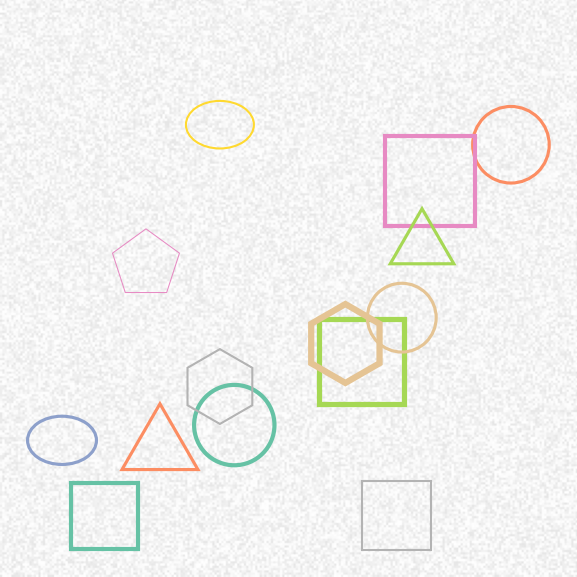[{"shape": "square", "thickness": 2, "radius": 0.29, "center": [0.181, 0.106]}, {"shape": "circle", "thickness": 2, "radius": 0.35, "center": [0.406, 0.263]}, {"shape": "triangle", "thickness": 1.5, "radius": 0.38, "center": [0.277, 0.224]}, {"shape": "circle", "thickness": 1.5, "radius": 0.33, "center": [0.885, 0.748]}, {"shape": "oval", "thickness": 1.5, "radius": 0.3, "center": [0.107, 0.237]}, {"shape": "pentagon", "thickness": 0.5, "radius": 0.3, "center": [0.253, 0.542]}, {"shape": "square", "thickness": 2, "radius": 0.39, "center": [0.745, 0.686]}, {"shape": "triangle", "thickness": 1.5, "radius": 0.32, "center": [0.731, 0.574]}, {"shape": "square", "thickness": 2.5, "radius": 0.37, "center": [0.626, 0.373]}, {"shape": "oval", "thickness": 1, "radius": 0.29, "center": [0.381, 0.783]}, {"shape": "circle", "thickness": 1.5, "radius": 0.3, "center": [0.696, 0.449]}, {"shape": "hexagon", "thickness": 3, "radius": 0.34, "center": [0.598, 0.404]}, {"shape": "hexagon", "thickness": 1, "radius": 0.32, "center": [0.381, 0.33]}, {"shape": "square", "thickness": 1, "radius": 0.3, "center": [0.686, 0.106]}]